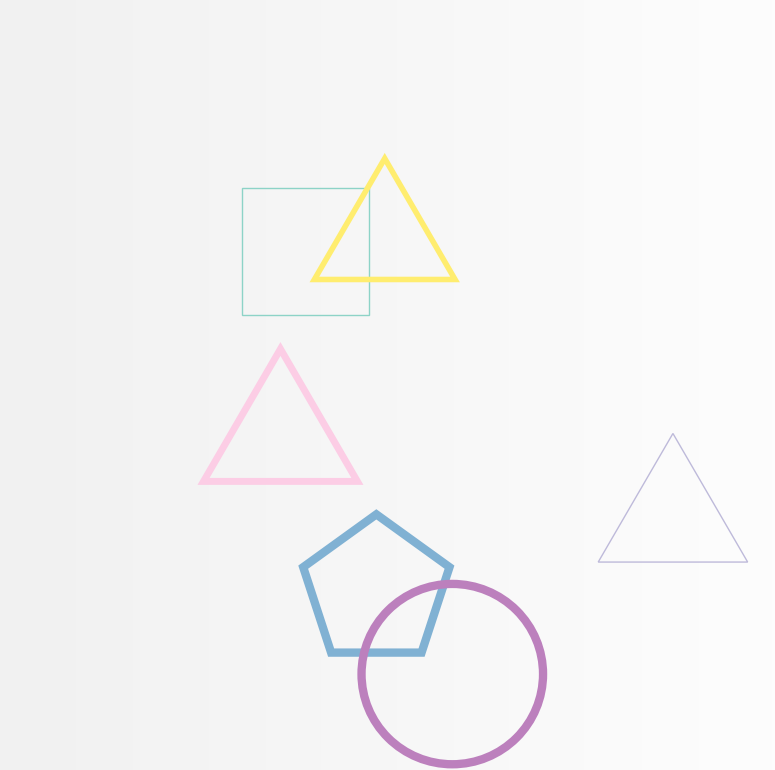[{"shape": "square", "thickness": 0.5, "radius": 0.41, "center": [0.394, 0.674]}, {"shape": "triangle", "thickness": 0.5, "radius": 0.56, "center": [0.868, 0.326]}, {"shape": "pentagon", "thickness": 3, "radius": 0.5, "center": [0.486, 0.233]}, {"shape": "triangle", "thickness": 2.5, "radius": 0.57, "center": [0.362, 0.432]}, {"shape": "circle", "thickness": 3, "radius": 0.59, "center": [0.584, 0.125]}, {"shape": "triangle", "thickness": 2, "radius": 0.52, "center": [0.496, 0.689]}]